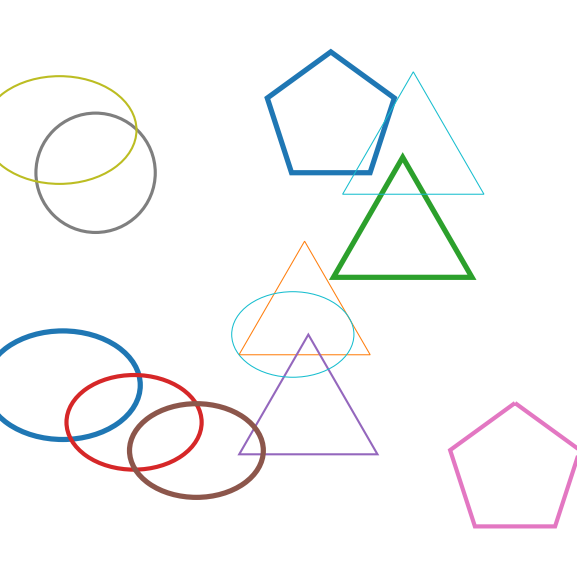[{"shape": "pentagon", "thickness": 2.5, "radius": 0.58, "center": [0.573, 0.794]}, {"shape": "oval", "thickness": 2.5, "radius": 0.67, "center": [0.109, 0.332]}, {"shape": "triangle", "thickness": 0.5, "radius": 0.66, "center": [0.527, 0.45]}, {"shape": "triangle", "thickness": 2.5, "radius": 0.69, "center": [0.697, 0.588]}, {"shape": "oval", "thickness": 2, "radius": 0.59, "center": [0.232, 0.268]}, {"shape": "triangle", "thickness": 1, "radius": 0.69, "center": [0.534, 0.282]}, {"shape": "oval", "thickness": 2.5, "radius": 0.58, "center": [0.34, 0.219]}, {"shape": "pentagon", "thickness": 2, "radius": 0.59, "center": [0.892, 0.183]}, {"shape": "circle", "thickness": 1.5, "radius": 0.52, "center": [0.166, 0.7]}, {"shape": "oval", "thickness": 1, "radius": 0.67, "center": [0.103, 0.774]}, {"shape": "oval", "thickness": 0.5, "radius": 0.53, "center": [0.507, 0.42]}, {"shape": "triangle", "thickness": 0.5, "radius": 0.71, "center": [0.716, 0.733]}]